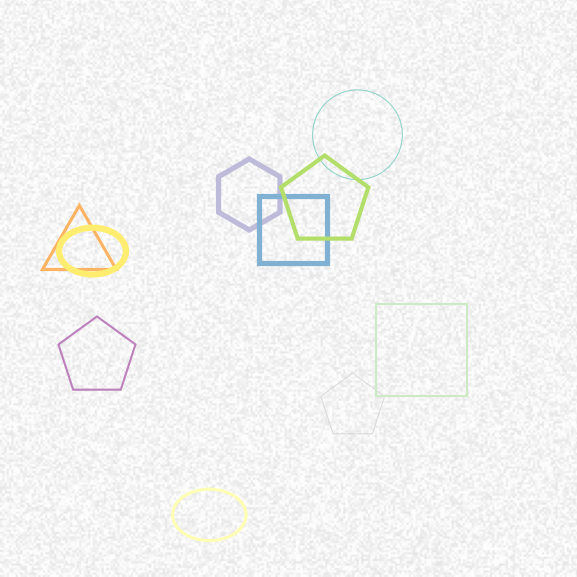[{"shape": "circle", "thickness": 0.5, "radius": 0.39, "center": [0.619, 0.766]}, {"shape": "oval", "thickness": 1.5, "radius": 0.32, "center": [0.362, 0.108]}, {"shape": "hexagon", "thickness": 2.5, "radius": 0.31, "center": [0.432, 0.662]}, {"shape": "square", "thickness": 2.5, "radius": 0.29, "center": [0.507, 0.602]}, {"shape": "triangle", "thickness": 1.5, "radius": 0.37, "center": [0.137, 0.569]}, {"shape": "pentagon", "thickness": 2, "radius": 0.4, "center": [0.562, 0.65]}, {"shape": "pentagon", "thickness": 0.5, "radius": 0.29, "center": [0.611, 0.295]}, {"shape": "pentagon", "thickness": 1, "radius": 0.35, "center": [0.168, 0.381]}, {"shape": "square", "thickness": 1, "radius": 0.4, "center": [0.73, 0.393]}, {"shape": "oval", "thickness": 3, "radius": 0.29, "center": [0.16, 0.564]}]